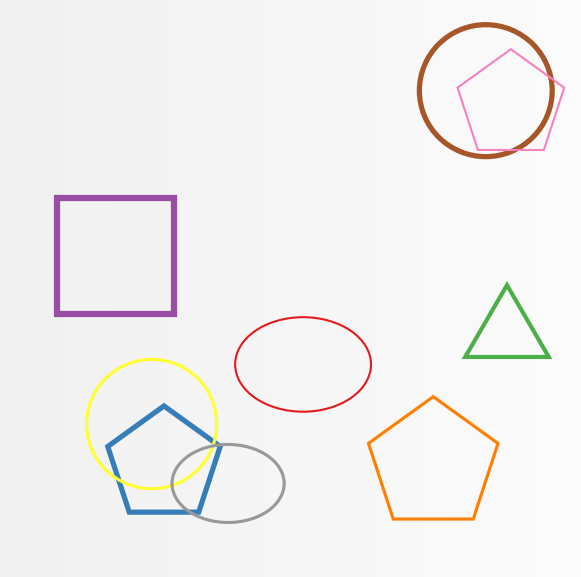[{"shape": "oval", "thickness": 1, "radius": 0.58, "center": [0.521, 0.368]}, {"shape": "pentagon", "thickness": 2.5, "radius": 0.51, "center": [0.282, 0.195]}, {"shape": "triangle", "thickness": 2, "radius": 0.41, "center": [0.872, 0.422]}, {"shape": "square", "thickness": 3, "radius": 0.5, "center": [0.199, 0.555]}, {"shape": "pentagon", "thickness": 1.5, "radius": 0.59, "center": [0.745, 0.195]}, {"shape": "circle", "thickness": 1.5, "radius": 0.56, "center": [0.261, 0.265]}, {"shape": "circle", "thickness": 2.5, "radius": 0.57, "center": [0.836, 0.842]}, {"shape": "pentagon", "thickness": 1, "radius": 0.48, "center": [0.879, 0.817]}, {"shape": "oval", "thickness": 1.5, "radius": 0.48, "center": [0.392, 0.162]}]